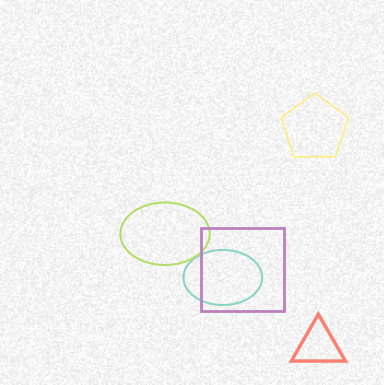[{"shape": "oval", "thickness": 1.5, "radius": 0.51, "center": [0.579, 0.279]}, {"shape": "triangle", "thickness": 2.5, "radius": 0.41, "center": [0.827, 0.103]}, {"shape": "oval", "thickness": 1.5, "radius": 0.58, "center": [0.429, 0.393]}, {"shape": "square", "thickness": 2, "radius": 0.54, "center": [0.63, 0.3]}, {"shape": "pentagon", "thickness": 1, "radius": 0.46, "center": [0.818, 0.667]}]